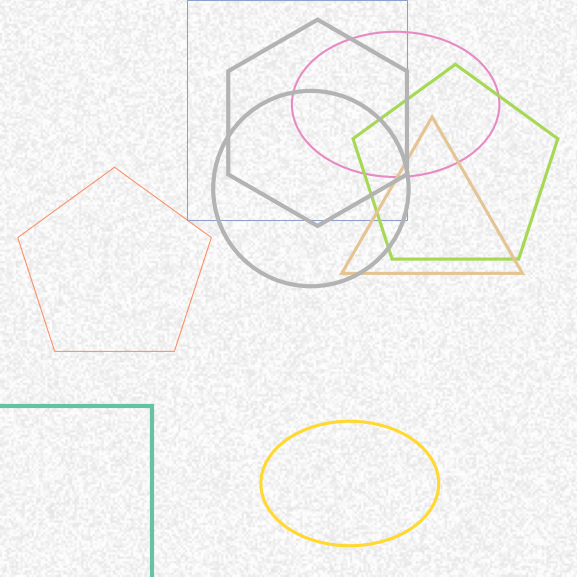[{"shape": "square", "thickness": 2, "radius": 0.79, "center": [0.107, 0.139]}, {"shape": "pentagon", "thickness": 0.5, "radius": 0.88, "center": [0.198, 0.533]}, {"shape": "square", "thickness": 0.5, "radius": 0.95, "center": [0.514, 0.808]}, {"shape": "oval", "thickness": 1, "radius": 0.9, "center": [0.685, 0.818]}, {"shape": "pentagon", "thickness": 1.5, "radius": 0.93, "center": [0.789, 0.701]}, {"shape": "oval", "thickness": 1.5, "radius": 0.77, "center": [0.606, 0.162]}, {"shape": "triangle", "thickness": 1.5, "radius": 0.9, "center": [0.748, 0.616]}, {"shape": "hexagon", "thickness": 2, "radius": 0.89, "center": [0.55, 0.786]}, {"shape": "circle", "thickness": 2, "radius": 0.85, "center": [0.538, 0.673]}]